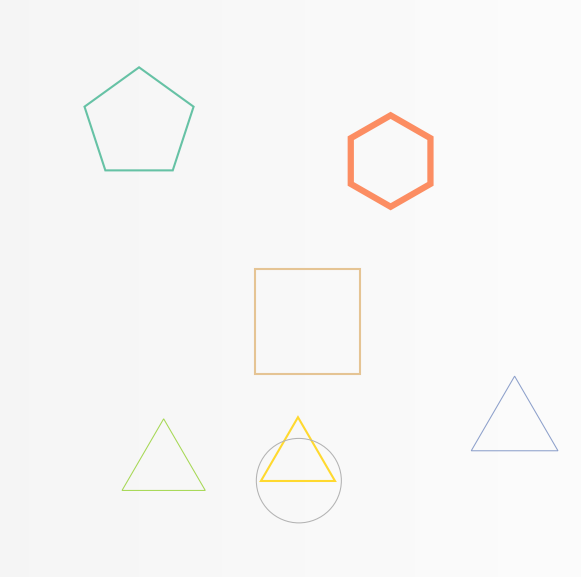[{"shape": "pentagon", "thickness": 1, "radius": 0.49, "center": [0.239, 0.784]}, {"shape": "hexagon", "thickness": 3, "radius": 0.4, "center": [0.672, 0.72]}, {"shape": "triangle", "thickness": 0.5, "radius": 0.43, "center": [0.885, 0.262]}, {"shape": "triangle", "thickness": 0.5, "radius": 0.41, "center": [0.282, 0.191]}, {"shape": "triangle", "thickness": 1, "radius": 0.37, "center": [0.513, 0.203]}, {"shape": "square", "thickness": 1, "radius": 0.45, "center": [0.529, 0.443]}, {"shape": "circle", "thickness": 0.5, "radius": 0.37, "center": [0.514, 0.167]}]